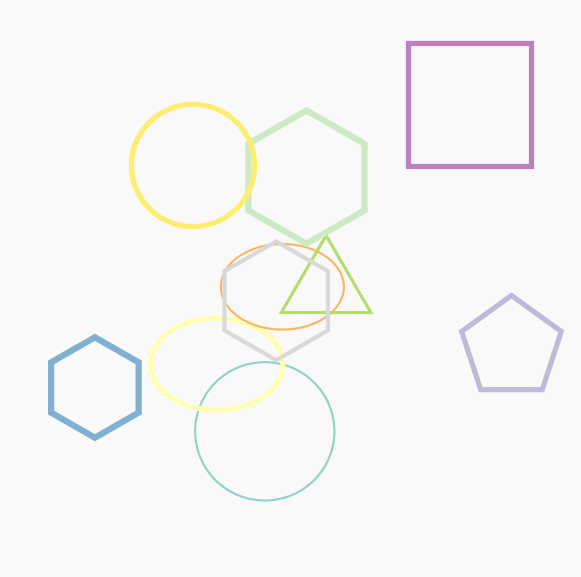[{"shape": "circle", "thickness": 1, "radius": 0.6, "center": [0.456, 0.252]}, {"shape": "oval", "thickness": 2.5, "radius": 0.57, "center": [0.373, 0.369]}, {"shape": "pentagon", "thickness": 2.5, "radius": 0.45, "center": [0.88, 0.397]}, {"shape": "hexagon", "thickness": 3, "radius": 0.43, "center": [0.163, 0.328]}, {"shape": "oval", "thickness": 1, "radius": 0.53, "center": [0.486, 0.503]}, {"shape": "triangle", "thickness": 1.5, "radius": 0.44, "center": [0.561, 0.502]}, {"shape": "hexagon", "thickness": 2, "radius": 0.51, "center": [0.475, 0.478]}, {"shape": "square", "thickness": 2.5, "radius": 0.53, "center": [0.807, 0.818]}, {"shape": "hexagon", "thickness": 3, "radius": 0.58, "center": [0.527, 0.693]}, {"shape": "circle", "thickness": 2.5, "radius": 0.53, "center": [0.332, 0.713]}]